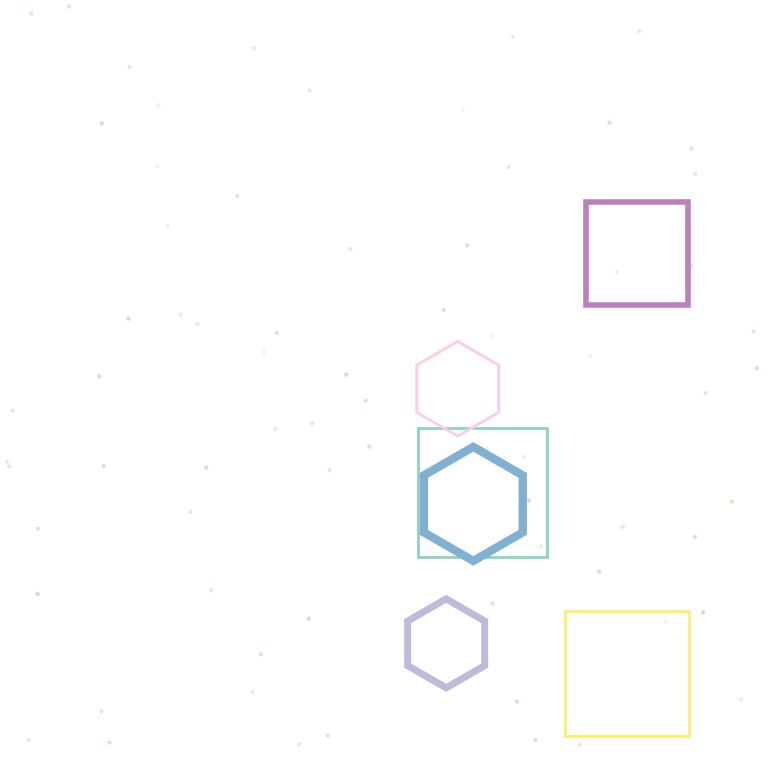[{"shape": "square", "thickness": 1, "radius": 0.42, "center": [0.627, 0.36]}, {"shape": "hexagon", "thickness": 2.5, "radius": 0.29, "center": [0.579, 0.164]}, {"shape": "hexagon", "thickness": 3, "radius": 0.37, "center": [0.615, 0.346]}, {"shape": "hexagon", "thickness": 1, "radius": 0.31, "center": [0.594, 0.495]}, {"shape": "square", "thickness": 2, "radius": 0.33, "center": [0.828, 0.671]}, {"shape": "square", "thickness": 1, "radius": 0.4, "center": [0.814, 0.125]}]